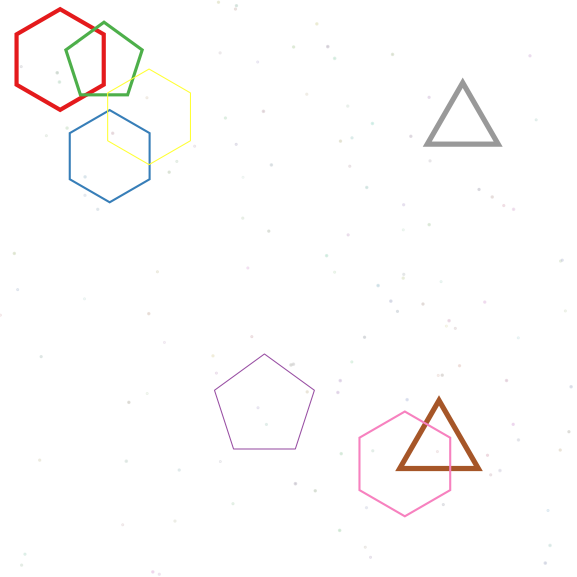[{"shape": "hexagon", "thickness": 2, "radius": 0.44, "center": [0.104, 0.896]}, {"shape": "hexagon", "thickness": 1, "radius": 0.4, "center": [0.19, 0.729]}, {"shape": "pentagon", "thickness": 1.5, "radius": 0.35, "center": [0.18, 0.891]}, {"shape": "pentagon", "thickness": 0.5, "radius": 0.45, "center": [0.458, 0.295]}, {"shape": "hexagon", "thickness": 0.5, "radius": 0.41, "center": [0.258, 0.797]}, {"shape": "triangle", "thickness": 2.5, "radius": 0.39, "center": [0.76, 0.227]}, {"shape": "hexagon", "thickness": 1, "radius": 0.45, "center": [0.701, 0.196]}, {"shape": "triangle", "thickness": 2.5, "radius": 0.35, "center": [0.801, 0.785]}]